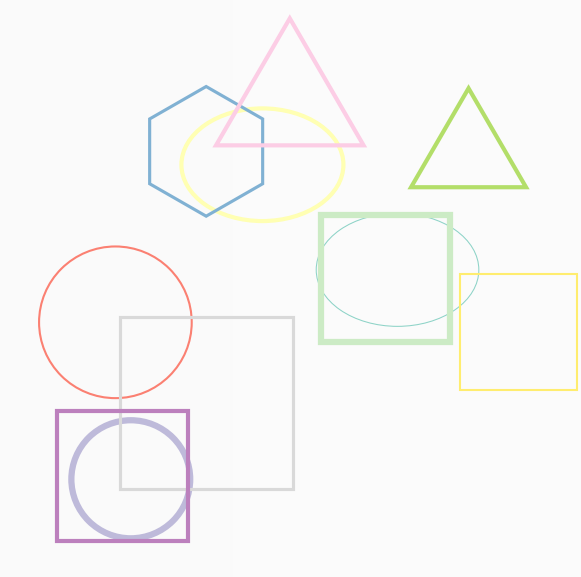[{"shape": "oval", "thickness": 0.5, "radius": 0.7, "center": [0.684, 0.532]}, {"shape": "oval", "thickness": 2, "radius": 0.7, "center": [0.451, 0.714]}, {"shape": "circle", "thickness": 3, "radius": 0.51, "center": [0.225, 0.169]}, {"shape": "circle", "thickness": 1, "radius": 0.66, "center": [0.199, 0.441]}, {"shape": "hexagon", "thickness": 1.5, "radius": 0.56, "center": [0.355, 0.737]}, {"shape": "triangle", "thickness": 2, "radius": 0.57, "center": [0.806, 0.732]}, {"shape": "triangle", "thickness": 2, "radius": 0.73, "center": [0.499, 0.821]}, {"shape": "square", "thickness": 1.5, "radius": 0.74, "center": [0.355, 0.302]}, {"shape": "square", "thickness": 2, "radius": 0.56, "center": [0.21, 0.175]}, {"shape": "square", "thickness": 3, "radius": 0.55, "center": [0.663, 0.517]}, {"shape": "square", "thickness": 1, "radius": 0.5, "center": [0.892, 0.425]}]